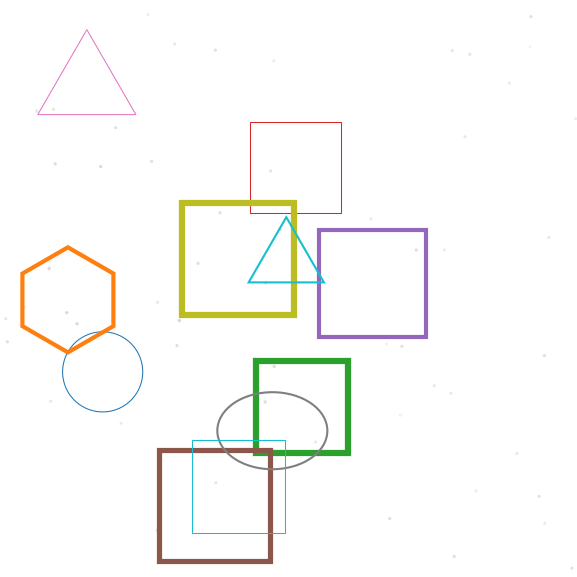[{"shape": "circle", "thickness": 0.5, "radius": 0.35, "center": [0.178, 0.355]}, {"shape": "hexagon", "thickness": 2, "radius": 0.45, "center": [0.118, 0.48]}, {"shape": "square", "thickness": 3, "radius": 0.4, "center": [0.523, 0.294]}, {"shape": "square", "thickness": 0.5, "radius": 0.4, "center": [0.511, 0.709]}, {"shape": "square", "thickness": 2, "radius": 0.46, "center": [0.645, 0.508]}, {"shape": "square", "thickness": 2.5, "radius": 0.48, "center": [0.372, 0.123]}, {"shape": "triangle", "thickness": 0.5, "radius": 0.49, "center": [0.15, 0.85]}, {"shape": "oval", "thickness": 1, "radius": 0.48, "center": [0.472, 0.253]}, {"shape": "square", "thickness": 3, "radius": 0.48, "center": [0.412, 0.55]}, {"shape": "square", "thickness": 0.5, "radius": 0.4, "center": [0.413, 0.156]}, {"shape": "triangle", "thickness": 1, "radius": 0.38, "center": [0.496, 0.548]}]